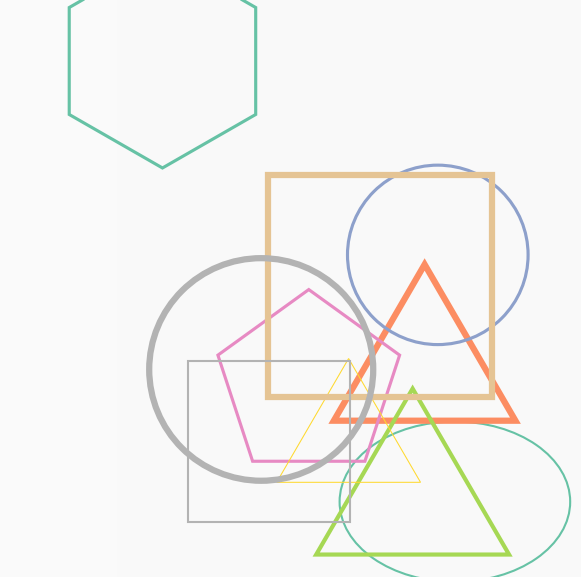[{"shape": "hexagon", "thickness": 1.5, "radius": 0.93, "center": [0.28, 0.893]}, {"shape": "oval", "thickness": 1, "radius": 0.99, "center": [0.783, 0.13]}, {"shape": "triangle", "thickness": 3, "radius": 0.9, "center": [0.731, 0.361]}, {"shape": "circle", "thickness": 1.5, "radius": 0.78, "center": [0.753, 0.558]}, {"shape": "pentagon", "thickness": 1.5, "radius": 0.82, "center": [0.531, 0.333]}, {"shape": "triangle", "thickness": 2, "radius": 0.96, "center": [0.71, 0.135]}, {"shape": "triangle", "thickness": 0.5, "radius": 0.71, "center": [0.6, 0.235]}, {"shape": "square", "thickness": 3, "radius": 0.96, "center": [0.653, 0.504]}, {"shape": "square", "thickness": 1, "radius": 0.7, "center": [0.463, 0.235]}, {"shape": "circle", "thickness": 3, "radius": 0.96, "center": [0.449, 0.359]}]